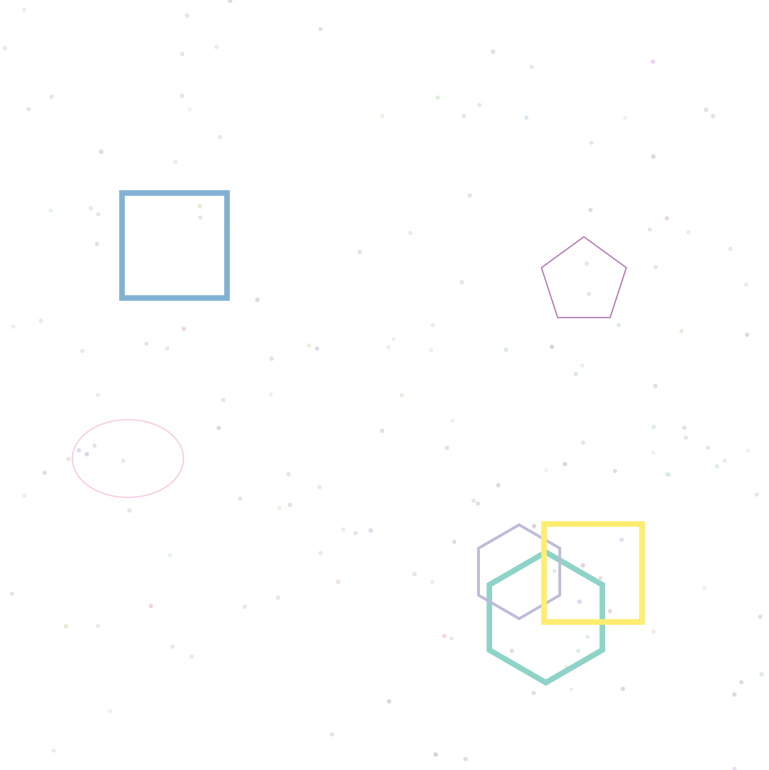[{"shape": "hexagon", "thickness": 2, "radius": 0.42, "center": [0.709, 0.198]}, {"shape": "hexagon", "thickness": 1, "radius": 0.3, "center": [0.674, 0.258]}, {"shape": "square", "thickness": 2, "radius": 0.34, "center": [0.227, 0.681]}, {"shape": "oval", "thickness": 0.5, "radius": 0.36, "center": [0.166, 0.404]}, {"shape": "pentagon", "thickness": 0.5, "radius": 0.29, "center": [0.758, 0.634]}, {"shape": "square", "thickness": 2, "radius": 0.32, "center": [0.77, 0.255]}]